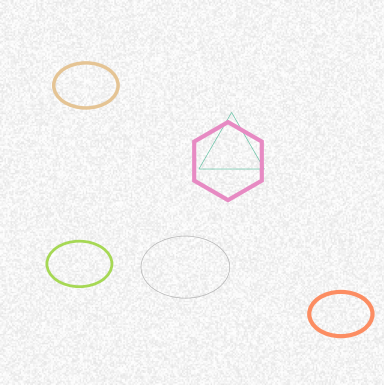[{"shape": "triangle", "thickness": 0.5, "radius": 0.49, "center": [0.602, 0.61]}, {"shape": "oval", "thickness": 3, "radius": 0.41, "center": [0.885, 0.184]}, {"shape": "hexagon", "thickness": 3, "radius": 0.51, "center": [0.592, 0.582]}, {"shape": "oval", "thickness": 2, "radius": 0.42, "center": [0.206, 0.314]}, {"shape": "oval", "thickness": 2.5, "radius": 0.42, "center": [0.223, 0.778]}, {"shape": "oval", "thickness": 0.5, "radius": 0.58, "center": [0.481, 0.306]}]